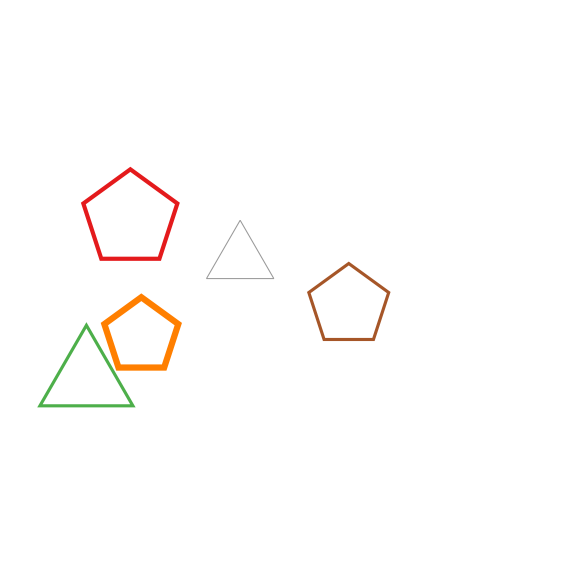[{"shape": "pentagon", "thickness": 2, "radius": 0.43, "center": [0.226, 0.62]}, {"shape": "triangle", "thickness": 1.5, "radius": 0.46, "center": [0.15, 0.343]}, {"shape": "pentagon", "thickness": 3, "radius": 0.34, "center": [0.245, 0.417]}, {"shape": "pentagon", "thickness": 1.5, "radius": 0.36, "center": [0.604, 0.47]}, {"shape": "triangle", "thickness": 0.5, "radius": 0.34, "center": [0.416, 0.55]}]